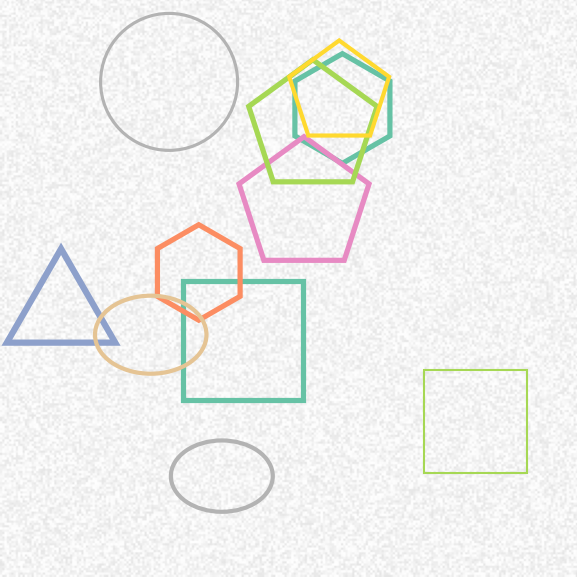[{"shape": "square", "thickness": 2.5, "radius": 0.52, "center": [0.421, 0.409]}, {"shape": "hexagon", "thickness": 2.5, "radius": 0.47, "center": [0.593, 0.811]}, {"shape": "hexagon", "thickness": 2.5, "radius": 0.41, "center": [0.344, 0.527]}, {"shape": "triangle", "thickness": 3, "radius": 0.54, "center": [0.106, 0.46]}, {"shape": "pentagon", "thickness": 2.5, "radius": 0.59, "center": [0.526, 0.644]}, {"shape": "pentagon", "thickness": 2.5, "radius": 0.58, "center": [0.542, 0.779]}, {"shape": "square", "thickness": 1, "radius": 0.45, "center": [0.823, 0.27]}, {"shape": "pentagon", "thickness": 2, "radius": 0.45, "center": [0.587, 0.838]}, {"shape": "oval", "thickness": 2, "radius": 0.48, "center": [0.261, 0.42]}, {"shape": "circle", "thickness": 1.5, "radius": 0.59, "center": [0.293, 0.857]}, {"shape": "oval", "thickness": 2, "radius": 0.44, "center": [0.384, 0.175]}]